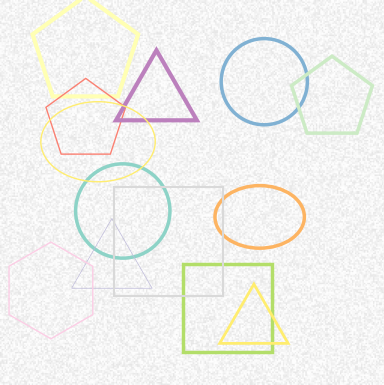[{"shape": "circle", "thickness": 2.5, "radius": 0.61, "center": [0.319, 0.452]}, {"shape": "pentagon", "thickness": 3, "radius": 0.72, "center": [0.222, 0.866]}, {"shape": "triangle", "thickness": 0.5, "radius": 0.6, "center": [0.291, 0.312]}, {"shape": "pentagon", "thickness": 1, "radius": 0.54, "center": [0.223, 0.688]}, {"shape": "circle", "thickness": 2.5, "radius": 0.56, "center": [0.686, 0.788]}, {"shape": "oval", "thickness": 2.5, "radius": 0.58, "center": [0.674, 0.437]}, {"shape": "square", "thickness": 2.5, "radius": 0.58, "center": [0.592, 0.2]}, {"shape": "hexagon", "thickness": 1, "radius": 0.63, "center": [0.132, 0.246]}, {"shape": "square", "thickness": 1.5, "radius": 0.71, "center": [0.438, 0.373]}, {"shape": "triangle", "thickness": 3, "radius": 0.61, "center": [0.406, 0.748]}, {"shape": "pentagon", "thickness": 2.5, "radius": 0.55, "center": [0.862, 0.744]}, {"shape": "oval", "thickness": 1, "radius": 0.74, "center": [0.255, 0.632]}, {"shape": "triangle", "thickness": 2, "radius": 0.51, "center": [0.659, 0.159]}]